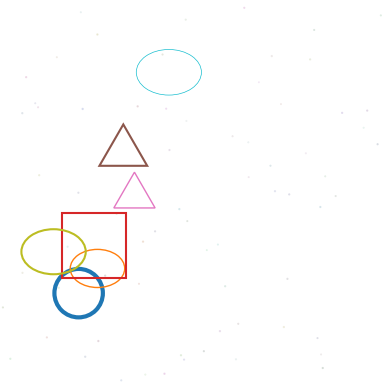[{"shape": "circle", "thickness": 3, "radius": 0.31, "center": [0.204, 0.239]}, {"shape": "oval", "thickness": 1, "radius": 0.35, "center": [0.253, 0.303]}, {"shape": "square", "thickness": 1.5, "radius": 0.42, "center": [0.245, 0.362]}, {"shape": "triangle", "thickness": 1.5, "radius": 0.36, "center": [0.32, 0.605]}, {"shape": "triangle", "thickness": 1, "radius": 0.31, "center": [0.349, 0.491]}, {"shape": "oval", "thickness": 1.5, "radius": 0.42, "center": [0.139, 0.346]}, {"shape": "oval", "thickness": 0.5, "radius": 0.42, "center": [0.439, 0.812]}]